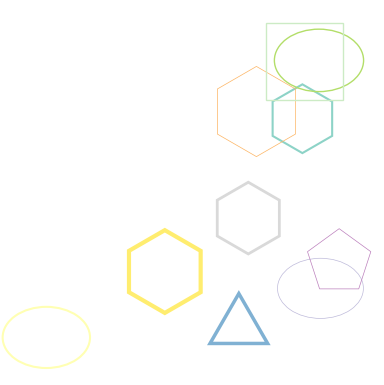[{"shape": "hexagon", "thickness": 1.5, "radius": 0.45, "center": [0.785, 0.692]}, {"shape": "oval", "thickness": 1.5, "radius": 0.57, "center": [0.12, 0.124]}, {"shape": "oval", "thickness": 0.5, "radius": 0.56, "center": [0.832, 0.251]}, {"shape": "triangle", "thickness": 2.5, "radius": 0.43, "center": [0.62, 0.151]}, {"shape": "hexagon", "thickness": 0.5, "radius": 0.59, "center": [0.666, 0.71]}, {"shape": "oval", "thickness": 1, "radius": 0.58, "center": [0.829, 0.843]}, {"shape": "hexagon", "thickness": 2, "radius": 0.47, "center": [0.645, 0.434]}, {"shape": "pentagon", "thickness": 0.5, "radius": 0.43, "center": [0.881, 0.32]}, {"shape": "square", "thickness": 1, "radius": 0.5, "center": [0.792, 0.84]}, {"shape": "hexagon", "thickness": 3, "radius": 0.54, "center": [0.428, 0.295]}]